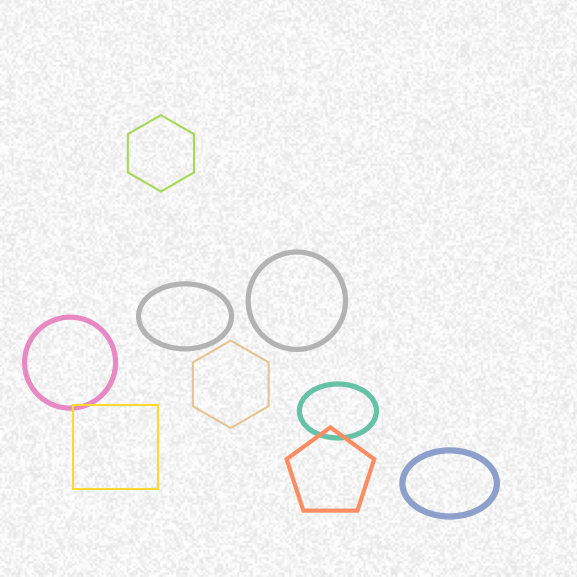[{"shape": "oval", "thickness": 2.5, "radius": 0.33, "center": [0.585, 0.288]}, {"shape": "pentagon", "thickness": 2, "radius": 0.4, "center": [0.572, 0.179]}, {"shape": "oval", "thickness": 3, "radius": 0.41, "center": [0.779, 0.162]}, {"shape": "circle", "thickness": 2.5, "radius": 0.39, "center": [0.121, 0.371]}, {"shape": "hexagon", "thickness": 1, "radius": 0.33, "center": [0.279, 0.734]}, {"shape": "square", "thickness": 1, "radius": 0.37, "center": [0.2, 0.225]}, {"shape": "hexagon", "thickness": 1, "radius": 0.38, "center": [0.4, 0.334]}, {"shape": "oval", "thickness": 2.5, "radius": 0.4, "center": [0.32, 0.451]}, {"shape": "circle", "thickness": 2.5, "radius": 0.42, "center": [0.514, 0.478]}]